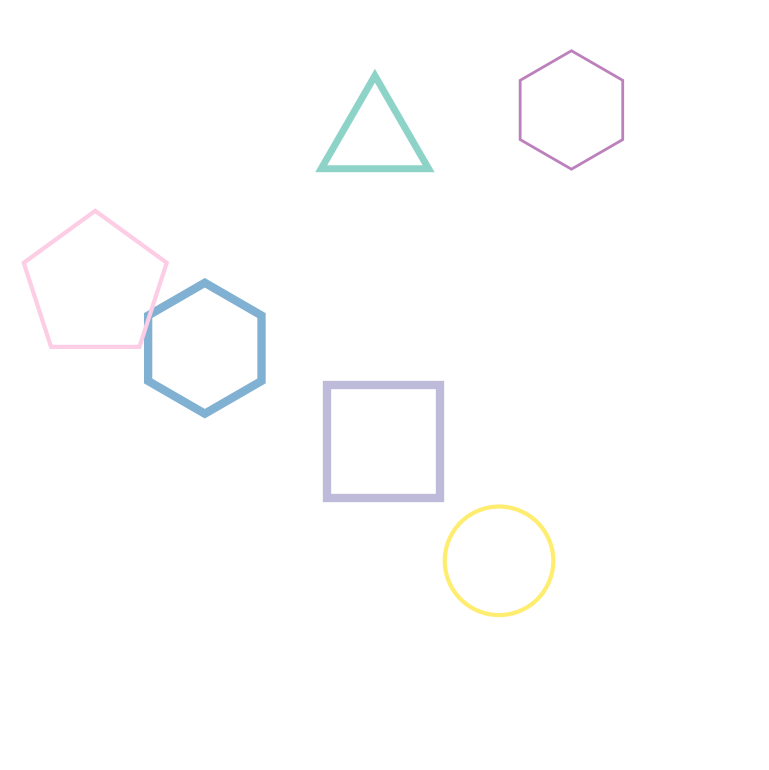[{"shape": "triangle", "thickness": 2.5, "radius": 0.4, "center": [0.487, 0.821]}, {"shape": "square", "thickness": 3, "radius": 0.37, "center": [0.498, 0.426]}, {"shape": "hexagon", "thickness": 3, "radius": 0.43, "center": [0.266, 0.548]}, {"shape": "pentagon", "thickness": 1.5, "radius": 0.49, "center": [0.124, 0.629]}, {"shape": "hexagon", "thickness": 1, "radius": 0.38, "center": [0.742, 0.857]}, {"shape": "circle", "thickness": 1.5, "radius": 0.35, "center": [0.648, 0.272]}]